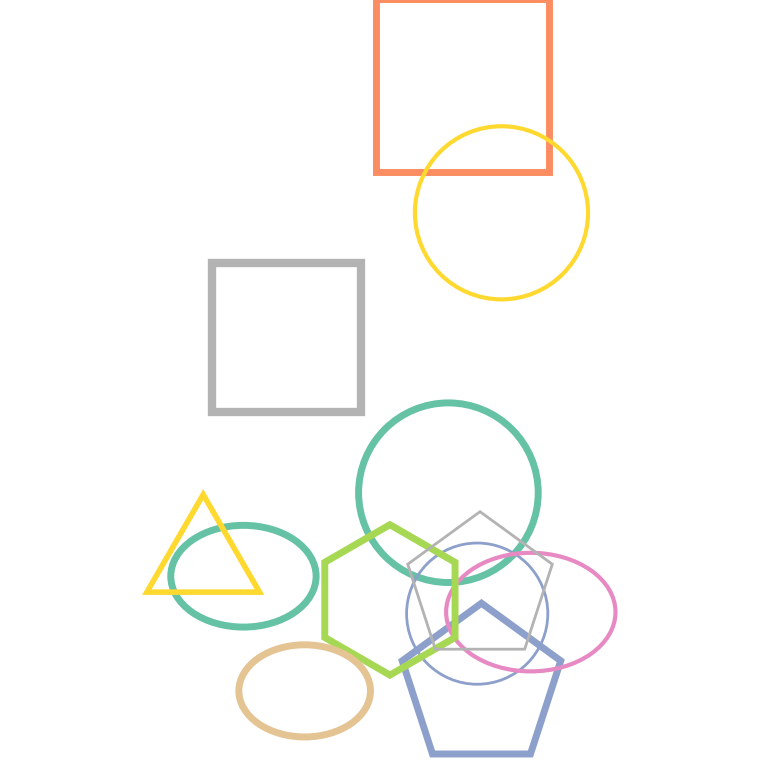[{"shape": "oval", "thickness": 2.5, "radius": 0.47, "center": [0.316, 0.252]}, {"shape": "circle", "thickness": 2.5, "radius": 0.58, "center": [0.582, 0.36]}, {"shape": "square", "thickness": 2.5, "radius": 0.56, "center": [0.601, 0.889]}, {"shape": "pentagon", "thickness": 2.5, "radius": 0.54, "center": [0.625, 0.108]}, {"shape": "circle", "thickness": 1, "radius": 0.46, "center": [0.62, 0.203]}, {"shape": "oval", "thickness": 1.5, "radius": 0.55, "center": [0.689, 0.205]}, {"shape": "hexagon", "thickness": 2.5, "radius": 0.49, "center": [0.506, 0.221]}, {"shape": "circle", "thickness": 1.5, "radius": 0.56, "center": [0.651, 0.724]}, {"shape": "triangle", "thickness": 2, "radius": 0.42, "center": [0.264, 0.273]}, {"shape": "oval", "thickness": 2.5, "radius": 0.43, "center": [0.396, 0.103]}, {"shape": "square", "thickness": 3, "radius": 0.48, "center": [0.372, 0.562]}, {"shape": "pentagon", "thickness": 1, "radius": 0.49, "center": [0.623, 0.237]}]